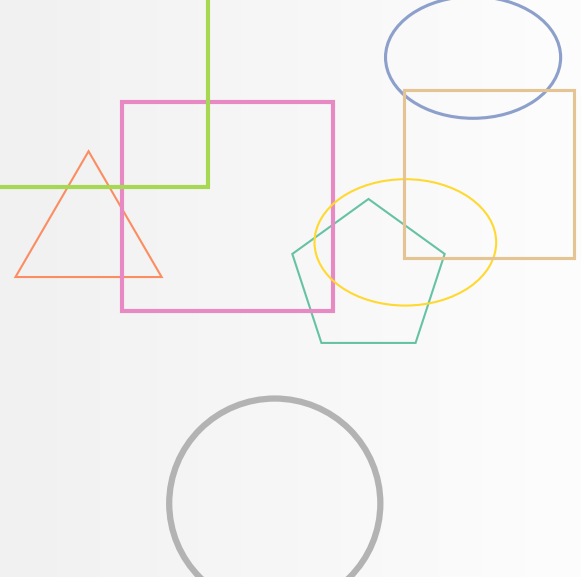[{"shape": "pentagon", "thickness": 1, "radius": 0.69, "center": [0.634, 0.517]}, {"shape": "triangle", "thickness": 1, "radius": 0.73, "center": [0.152, 0.592]}, {"shape": "oval", "thickness": 1.5, "radius": 0.75, "center": [0.814, 0.9]}, {"shape": "square", "thickness": 2, "radius": 0.9, "center": [0.391, 0.642]}, {"shape": "square", "thickness": 2, "radius": 0.9, "center": [0.177, 0.856]}, {"shape": "oval", "thickness": 1, "radius": 0.78, "center": [0.697, 0.579]}, {"shape": "square", "thickness": 1.5, "radius": 0.73, "center": [0.841, 0.698]}, {"shape": "circle", "thickness": 3, "radius": 0.91, "center": [0.473, 0.127]}]